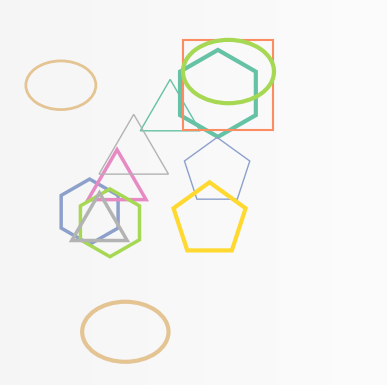[{"shape": "triangle", "thickness": 1, "radius": 0.45, "center": [0.439, 0.705]}, {"shape": "hexagon", "thickness": 3, "radius": 0.56, "center": [0.562, 0.757]}, {"shape": "square", "thickness": 1.5, "radius": 0.58, "center": [0.588, 0.779]}, {"shape": "hexagon", "thickness": 2.5, "radius": 0.42, "center": [0.231, 0.45]}, {"shape": "pentagon", "thickness": 1, "radius": 0.44, "center": [0.56, 0.554]}, {"shape": "triangle", "thickness": 2.5, "radius": 0.43, "center": [0.302, 0.525]}, {"shape": "hexagon", "thickness": 2.5, "radius": 0.44, "center": [0.284, 0.421]}, {"shape": "oval", "thickness": 3, "radius": 0.59, "center": [0.59, 0.814]}, {"shape": "pentagon", "thickness": 3, "radius": 0.49, "center": [0.541, 0.429]}, {"shape": "oval", "thickness": 2, "radius": 0.45, "center": [0.157, 0.779]}, {"shape": "oval", "thickness": 3, "radius": 0.56, "center": [0.323, 0.138]}, {"shape": "triangle", "thickness": 1, "radius": 0.52, "center": [0.345, 0.599]}, {"shape": "triangle", "thickness": 2.5, "radius": 0.41, "center": [0.257, 0.417]}]